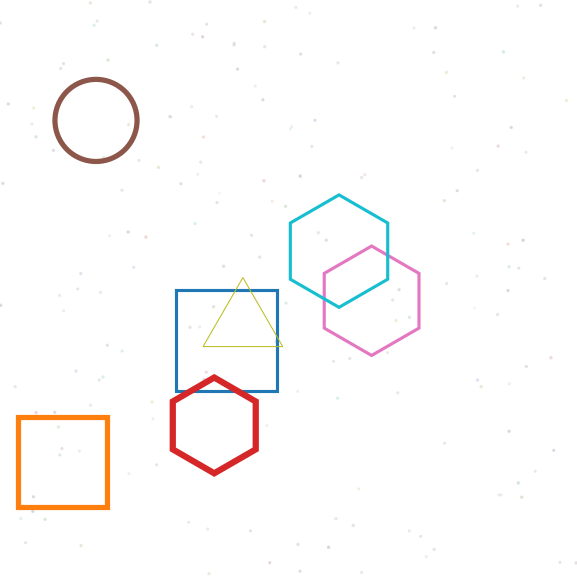[{"shape": "square", "thickness": 1.5, "radius": 0.44, "center": [0.392, 0.409]}, {"shape": "square", "thickness": 2.5, "radius": 0.39, "center": [0.108, 0.199]}, {"shape": "hexagon", "thickness": 3, "radius": 0.41, "center": [0.371, 0.262]}, {"shape": "circle", "thickness": 2.5, "radius": 0.36, "center": [0.166, 0.791]}, {"shape": "hexagon", "thickness": 1.5, "radius": 0.47, "center": [0.643, 0.478]}, {"shape": "triangle", "thickness": 0.5, "radius": 0.4, "center": [0.421, 0.439]}, {"shape": "hexagon", "thickness": 1.5, "radius": 0.49, "center": [0.587, 0.564]}]